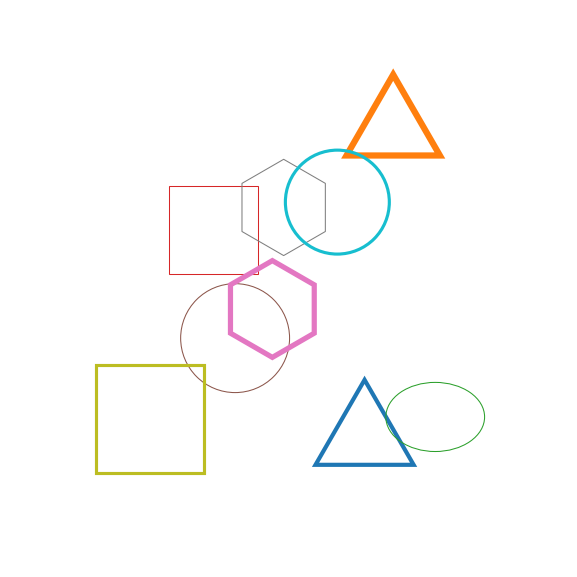[{"shape": "triangle", "thickness": 2, "radius": 0.49, "center": [0.631, 0.243]}, {"shape": "triangle", "thickness": 3, "radius": 0.47, "center": [0.681, 0.777]}, {"shape": "oval", "thickness": 0.5, "radius": 0.43, "center": [0.754, 0.277]}, {"shape": "square", "thickness": 0.5, "radius": 0.38, "center": [0.369, 0.6]}, {"shape": "circle", "thickness": 0.5, "radius": 0.47, "center": [0.407, 0.414]}, {"shape": "hexagon", "thickness": 2.5, "radius": 0.42, "center": [0.472, 0.464]}, {"shape": "hexagon", "thickness": 0.5, "radius": 0.42, "center": [0.491, 0.64]}, {"shape": "square", "thickness": 1.5, "radius": 0.47, "center": [0.26, 0.274]}, {"shape": "circle", "thickness": 1.5, "radius": 0.45, "center": [0.584, 0.649]}]